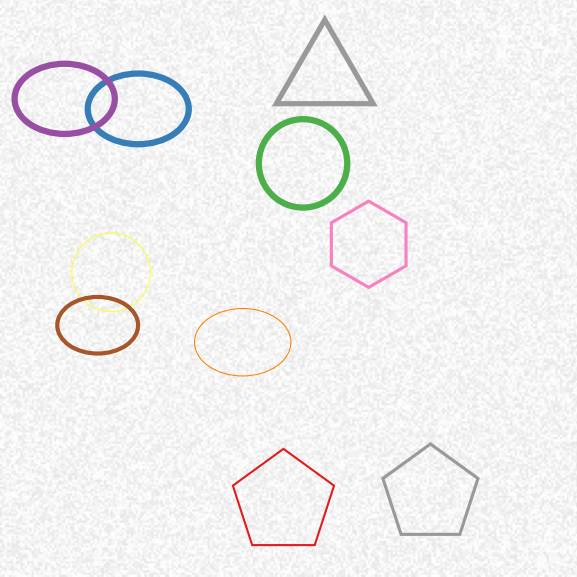[{"shape": "pentagon", "thickness": 1, "radius": 0.46, "center": [0.491, 0.13]}, {"shape": "oval", "thickness": 3, "radius": 0.44, "center": [0.239, 0.811]}, {"shape": "circle", "thickness": 3, "radius": 0.38, "center": [0.525, 0.716]}, {"shape": "oval", "thickness": 3, "radius": 0.43, "center": [0.112, 0.828]}, {"shape": "oval", "thickness": 0.5, "radius": 0.42, "center": [0.42, 0.407]}, {"shape": "circle", "thickness": 0.5, "radius": 0.34, "center": [0.192, 0.528]}, {"shape": "oval", "thickness": 2, "radius": 0.35, "center": [0.169, 0.436]}, {"shape": "hexagon", "thickness": 1.5, "radius": 0.37, "center": [0.638, 0.576]}, {"shape": "triangle", "thickness": 2.5, "radius": 0.48, "center": [0.562, 0.868]}, {"shape": "pentagon", "thickness": 1.5, "radius": 0.43, "center": [0.745, 0.144]}]